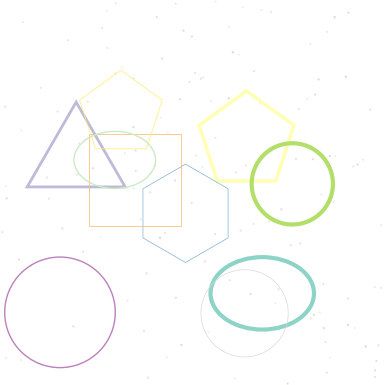[{"shape": "oval", "thickness": 3, "radius": 0.67, "center": [0.681, 0.238]}, {"shape": "pentagon", "thickness": 2.5, "radius": 0.65, "center": [0.64, 0.635]}, {"shape": "triangle", "thickness": 2, "radius": 0.73, "center": [0.198, 0.588]}, {"shape": "hexagon", "thickness": 0.5, "radius": 0.64, "center": [0.482, 0.446]}, {"shape": "square", "thickness": 0.5, "radius": 0.59, "center": [0.35, 0.533]}, {"shape": "circle", "thickness": 3, "radius": 0.53, "center": [0.759, 0.522]}, {"shape": "circle", "thickness": 0.5, "radius": 0.57, "center": [0.635, 0.186]}, {"shape": "circle", "thickness": 1, "radius": 0.72, "center": [0.156, 0.189]}, {"shape": "oval", "thickness": 1, "radius": 0.53, "center": [0.298, 0.585]}, {"shape": "pentagon", "thickness": 0.5, "radius": 0.56, "center": [0.314, 0.705]}]